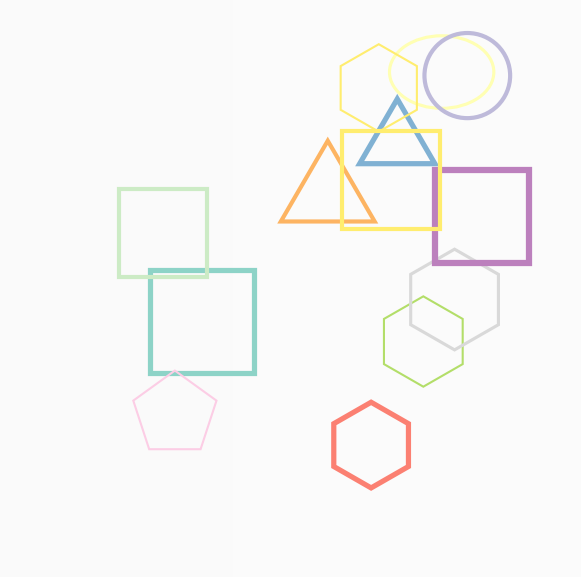[{"shape": "square", "thickness": 2.5, "radius": 0.44, "center": [0.348, 0.442]}, {"shape": "oval", "thickness": 1.5, "radius": 0.45, "center": [0.76, 0.874]}, {"shape": "circle", "thickness": 2, "radius": 0.37, "center": [0.804, 0.868]}, {"shape": "hexagon", "thickness": 2.5, "radius": 0.37, "center": [0.638, 0.228]}, {"shape": "triangle", "thickness": 2.5, "radius": 0.37, "center": [0.683, 0.753]}, {"shape": "triangle", "thickness": 2, "radius": 0.47, "center": [0.564, 0.662]}, {"shape": "hexagon", "thickness": 1, "radius": 0.39, "center": [0.728, 0.408]}, {"shape": "pentagon", "thickness": 1, "radius": 0.38, "center": [0.301, 0.282]}, {"shape": "hexagon", "thickness": 1.5, "radius": 0.44, "center": [0.782, 0.48]}, {"shape": "square", "thickness": 3, "radius": 0.4, "center": [0.83, 0.624]}, {"shape": "square", "thickness": 2, "radius": 0.38, "center": [0.28, 0.595]}, {"shape": "square", "thickness": 2, "radius": 0.42, "center": [0.673, 0.688]}, {"shape": "hexagon", "thickness": 1, "radius": 0.38, "center": [0.652, 0.847]}]